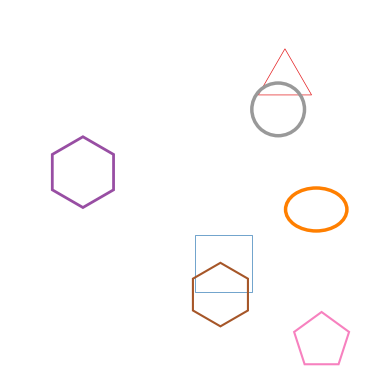[{"shape": "triangle", "thickness": 0.5, "radius": 0.4, "center": [0.74, 0.793]}, {"shape": "square", "thickness": 0.5, "radius": 0.37, "center": [0.581, 0.316]}, {"shape": "hexagon", "thickness": 2, "radius": 0.46, "center": [0.215, 0.553]}, {"shape": "oval", "thickness": 2.5, "radius": 0.4, "center": [0.821, 0.456]}, {"shape": "hexagon", "thickness": 1.5, "radius": 0.41, "center": [0.573, 0.235]}, {"shape": "pentagon", "thickness": 1.5, "radius": 0.38, "center": [0.835, 0.115]}, {"shape": "circle", "thickness": 2.5, "radius": 0.34, "center": [0.723, 0.716]}]